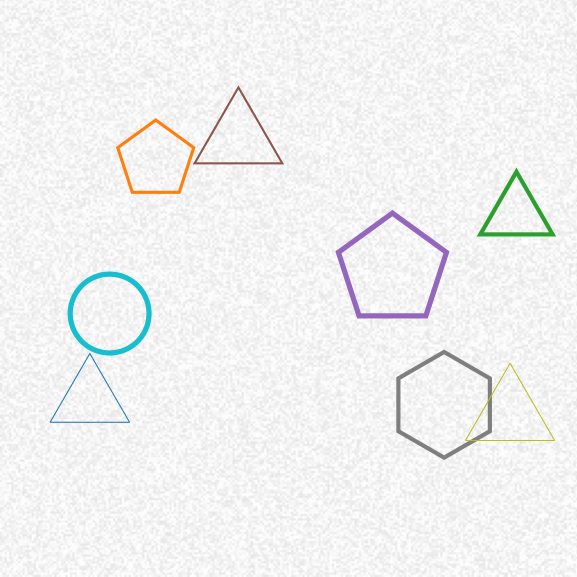[{"shape": "triangle", "thickness": 0.5, "radius": 0.4, "center": [0.156, 0.308]}, {"shape": "pentagon", "thickness": 1.5, "radius": 0.35, "center": [0.27, 0.722]}, {"shape": "triangle", "thickness": 2, "radius": 0.36, "center": [0.894, 0.629]}, {"shape": "pentagon", "thickness": 2.5, "radius": 0.49, "center": [0.68, 0.532]}, {"shape": "triangle", "thickness": 1, "radius": 0.44, "center": [0.413, 0.76]}, {"shape": "hexagon", "thickness": 2, "radius": 0.46, "center": [0.769, 0.298]}, {"shape": "triangle", "thickness": 0.5, "radius": 0.45, "center": [0.883, 0.281]}, {"shape": "circle", "thickness": 2.5, "radius": 0.34, "center": [0.19, 0.456]}]